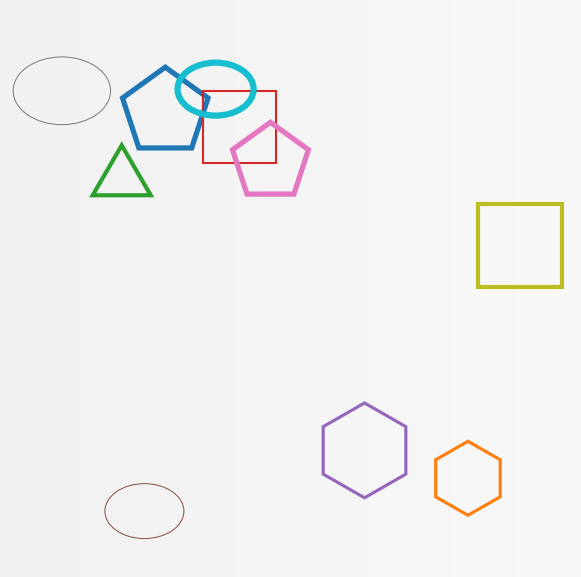[{"shape": "pentagon", "thickness": 2.5, "radius": 0.39, "center": [0.284, 0.805]}, {"shape": "hexagon", "thickness": 1.5, "radius": 0.32, "center": [0.805, 0.171]}, {"shape": "triangle", "thickness": 2, "radius": 0.29, "center": [0.209, 0.69]}, {"shape": "square", "thickness": 1, "radius": 0.31, "center": [0.412, 0.779]}, {"shape": "hexagon", "thickness": 1.5, "radius": 0.41, "center": [0.627, 0.219]}, {"shape": "oval", "thickness": 0.5, "radius": 0.34, "center": [0.248, 0.114]}, {"shape": "pentagon", "thickness": 2.5, "radius": 0.34, "center": [0.465, 0.719]}, {"shape": "oval", "thickness": 0.5, "radius": 0.42, "center": [0.106, 0.842]}, {"shape": "square", "thickness": 2, "radius": 0.36, "center": [0.894, 0.574]}, {"shape": "oval", "thickness": 3, "radius": 0.33, "center": [0.371, 0.845]}]